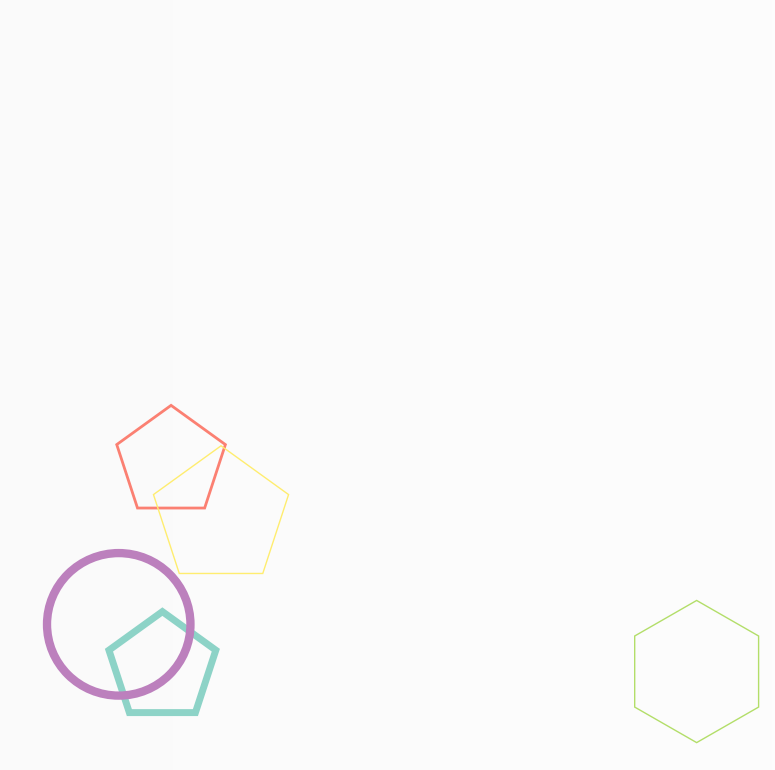[{"shape": "pentagon", "thickness": 2.5, "radius": 0.36, "center": [0.21, 0.133]}, {"shape": "pentagon", "thickness": 1, "radius": 0.37, "center": [0.221, 0.4]}, {"shape": "hexagon", "thickness": 0.5, "radius": 0.46, "center": [0.899, 0.128]}, {"shape": "circle", "thickness": 3, "radius": 0.46, "center": [0.153, 0.189]}, {"shape": "pentagon", "thickness": 0.5, "radius": 0.46, "center": [0.285, 0.329]}]